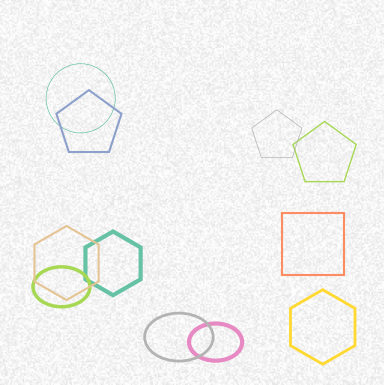[{"shape": "hexagon", "thickness": 3, "radius": 0.41, "center": [0.294, 0.316]}, {"shape": "circle", "thickness": 0.5, "radius": 0.45, "center": [0.21, 0.745]}, {"shape": "square", "thickness": 1.5, "radius": 0.4, "center": [0.813, 0.367]}, {"shape": "pentagon", "thickness": 1.5, "radius": 0.44, "center": [0.231, 0.677]}, {"shape": "oval", "thickness": 3, "radius": 0.35, "center": [0.56, 0.111]}, {"shape": "oval", "thickness": 2.5, "radius": 0.37, "center": [0.16, 0.255]}, {"shape": "pentagon", "thickness": 1, "radius": 0.43, "center": [0.843, 0.598]}, {"shape": "hexagon", "thickness": 2, "radius": 0.48, "center": [0.838, 0.151]}, {"shape": "hexagon", "thickness": 1.5, "radius": 0.48, "center": [0.173, 0.317]}, {"shape": "oval", "thickness": 2, "radius": 0.45, "center": [0.465, 0.124]}, {"shape": "pentagon", "thickness": 0.5, "radius": 0.34, "center": [0.719, 0.646]}]